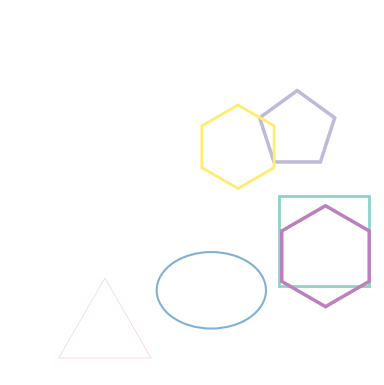[{"shape": "square", "thickness": 2, "radius": 0.59, "center": [0.842, 0.374]}, {"shape": "pentagon", "thickness": 2.5, "radius": 0.51, "center": [0.772, 0.662]}, {"shape": "oval", "thickness": 1.5, "radius": 0.71, "center": [0.549, 0.246]}, {"shape": "triangle", "thickness": 0.5, "radius": 0.69, "center": [0.272, 0.139]}, {"shape": "hexagon", "thickness": 2.5, "radius": 0.66, "center": [0.845, 0.335]}, {"shape": "hexagon", "thickness": 2, "radius": 0.54, "center": [0.618, 0.619]}]